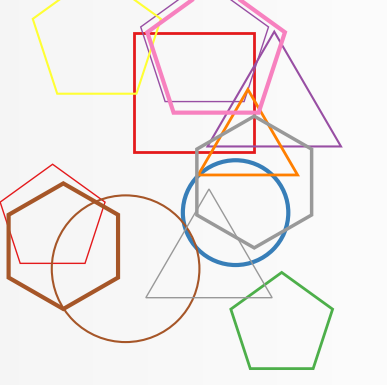[{"shape": "square", "thickness": 2, "radius": 0.78, "center": [0.5, 0.759]}, {"shape": "pentagon", "thickness": 1, "radius": 0.71, "center": [0.136, 0.431]}, {"shape": "circle", "thickness": 3, "radius": 0.68, "center": [0.608, 0.448]}, {"shape": "pentagon", "thickness": 2, "radius": 0.69, "center": [0.727, 0.154]}, {"shape": "pentagon", "thickness": 1, "radius": 0.87, "center": [0.528, 0.876]}, {"shape": "triangle", "thickness": 1.5, "radius": 0.99, "center": [0.708, 0.719]}, {"shape": "triangle", "thickness": 2, "radius": 0.74, "center": [0.64, 0.62]}, {"shape": "pentagon", "thickness": 1.5, "radius": 0.87, "center": [0.25, 0.897]}, {"shape": "hexagon", "thickness": 3, "radius": 0.82, "center": [0.163, 0.361]}, {"shape": "circle", "thickness": 1.5, "radius": 0.95, "center": [0.324, 0.302]}, {"shape": "pentagon", "thickness": 3, "radius": 0.93, "center": [0.558, 0.858]}, {"shape": "hexagon", "thickness": 2.5, "radius": 0.85, "center": [0.656, 0.527]}, {"shape": "triangle", "thickness": 1, "radius": 0.94, "center": [0.539, 0.321]}]